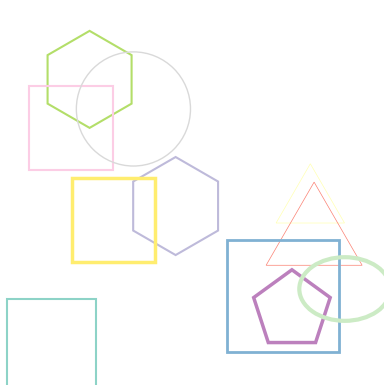[{"shape": "square", "thickness": 1.5, "radius": 0.57, "center": [0.134, 0.109]}, {"shape": "triangle", "thickness": 0.5, "radius": 0.51, "center": [0.806, 0.472]}, {"shape": "hexagon", "thickness": 1.5, "radius": 0.64, "center": [0.456, 0.465]}, {"shape": "triangle", "thickness": 0.5, "radius": 0.72, "center": [0.816, 0.383]}, {"shape": "square", "thickness": 2, "radius": 0.73, "center": [0.734, 0.231]}, {"shape": "hexagon", "thickness": 1.5, "radius": 0.63, "center": [0.233, 0.794]}, {"shape": "square", "thickness": 1.5, "radius": 0.55, "center": [0.185, 0.667]}, {"shape": "circle", "thickness": 1, "radius": 0.74, "center": [0.347, 0.717]}, {"shape": "pentagon", "thickness": 2.5, "radius": 0.52, "center": [0.758, 0.195]}, {"shape": "oval", "thickness": 3, "radius": 0.59, "center": [0.896, 0.249]}, {"shape": "square", "thickness": 2.5, "radius": 0.54, "center": [0.295, 0.428]}]